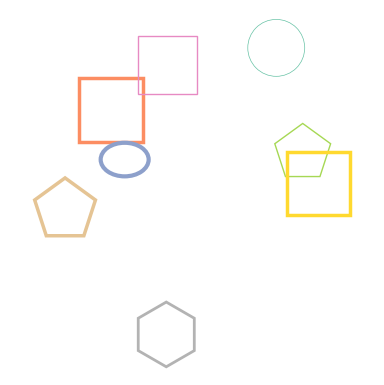[{"shape": "circle", "thickness": 0.5, "radius": 0.37, "center": [0.718, 0.876]}, {"shape": "square", "thickness": 2.5, "radius": 0.42, "center": [0.288, 0.714]}, {"shape": "oval", "thickness": 3, "radius": 0.31, "center": [0.324, 0.586]}, {"shape": "square", "thickness": 1, "radius": 0.38, "center": [0.435, 0.832]}, {"shape": "pentagon", "thickness": 1, "radius": 0.38, "center": [0.786, 0.603]}, {"shape": "square", "thickness": 2.5, "radius": 0.41, "center": [0.827, 0.523]}, {"shape": "pentagon", "thickness": 2.5, "radius": 0.42, "center": [0.169, 0.455]}, {"shape": "hexagon", "thickness": 2, "radius": 0.42, "center": [0.432, 0.131]}]